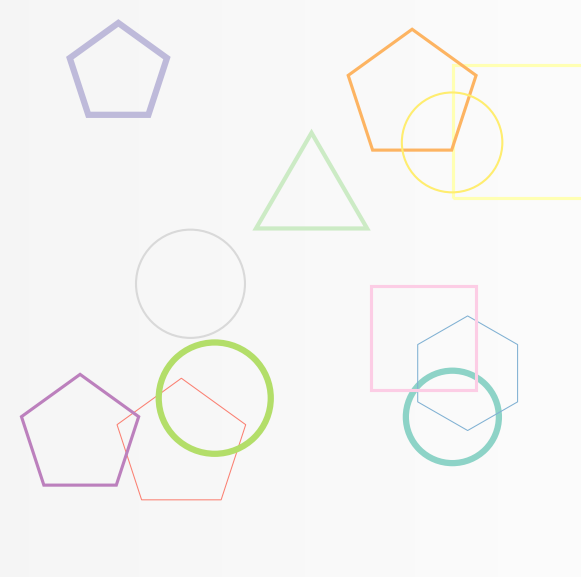[{"shape": "circle", "thickness": 3, "radius": 0.4, "center": [0.778, 0.277]}, {"shape": "square", "thickness": 1.5, "radius": 0.58, "center": [0.894, 0.771]}, {"shape": "pentagon", "thickness": 3, "radius": 0.44, "center": [0.204, 0.871]}, {"shape": "pentagon", "thickness": 0.5, "radius": 0.58, "center": [0.312, 0.228]}, {"shape": "hexagon", "thickness": 0.5, "radius": 0.5, "center": [0.805, 0.353]}, {"shape": "pentagon", "thickness": 1.5, "radius": 0.58, "center": [0.709, 0.833]}, {"shape": "circle", "thickness": 3, "radius": 0.48, "center": [0.369, 0.31]}, {"shape": "square", "thickness": 1.5, "radius": 0.45, "center": [0.728, 0.414]}, {"shape": "circle", "thickness": 1, "radius": 0.47, "center": [0.328, 0.508]}, {"shape": "pentagon", "thickness": 1.5, "radius": 0.53, "center": [0.138, 0.245]}, {"shape": "triangle", "thickness": 2, "radius": 0.55, "center": [0.536, 0.659]}, {"shape": "circle", "thickness": 1, "radius": 0.43, "center": [0.778, 0.753]}]